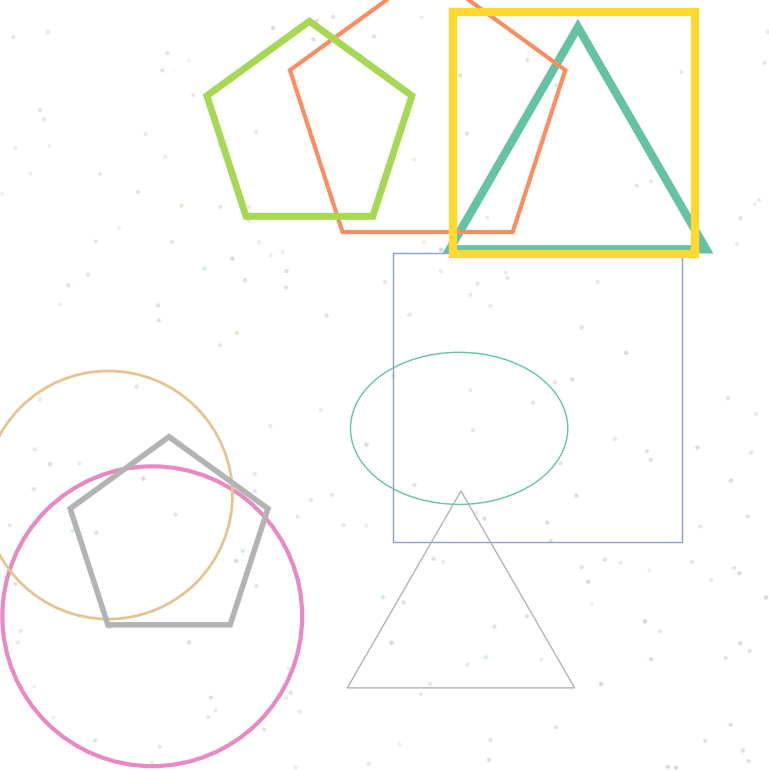[{"shape": "triangle", "thickness": 3, "radius": 0.96, "center": [0.751, 0.772]}, {"shape": "oval", "thickness": 0.5, "radius": 0.71, "center": [0.596, 0.444]}, {"shape": "pentagon", "thickness": 1.5, "radius": 0.94, "center": [0.555, 0.851]}, {"shape": "square", "thickness": 0.5, "radius": 0.94, "center": [0.698, 0.483]}, {"shape": "circle", "thickness": 1.5, "radius": 0.97, "center": [0.198, 0.2]}, {"shape": "pentagon", "thickness": 2.5, "radius": 0.7, "center": [0.402, 0.832]}, {"shape": "square", "thickness": 3, "radius": 0.78, "center": [0.746, 0.828]}, {"shape": "circle", "thickness": 1, "radius": 0.81, "center": [0.141, 0.357]}, {"shape": "triangle", "thickness": 0.5, "radius": 0.85, "center": [0.599, 0.192]}, {"shape": "pentagon", "thickness": 2, "radius": 0.68, "center": [0.22, 0.298]}]